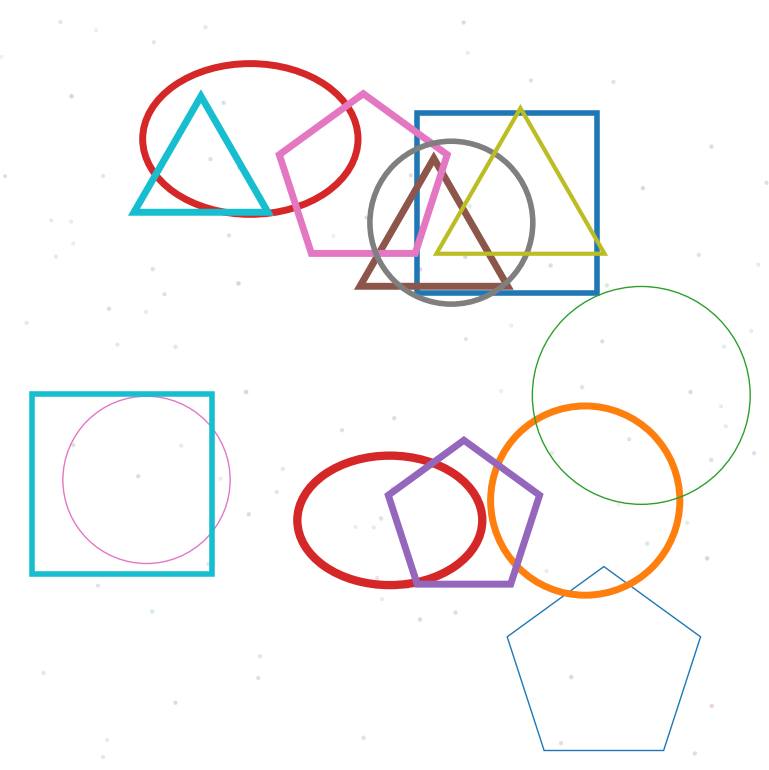[{"shape": "pentagon", "thickness": 0.5, "radius": 0.66, "center": [0.784, 0.132]}, {"shape": "square", "thickness": 2, "radius": 0.58, "center": [0.659, 0.736]}, {"shape": "circle", "thickness": 2.5, "radius": 0.61, "center": [0.76, 0.35]}, {"shape": "circle", "thickness": 0.5, "radius": 0.71, "center": [0.833, 0.486]}, {"shape": "oval", "thickness": 2.5, "radius": 0.7, "center": [0.325, 0.82]}, {"shape": "oval", "thickness": 3, "radius": 0.6, "center": [0.506, 0.324]}, {"shape": "pentagon", "thickness": 2.5, "radius": 0.52, "center": [0.603, 0.325]}, {"shape": "triangle", "thickness": 2.5, "radius": 0.55, "center": [0.563, 0.684]}, {"shape": "pentagon", "thickness": 2.5, "radius": 0.57, "center": [0.472, 0.764]}, {"shape": "circle", "thickness": 0.5, "radius": 0.54, "center": [0.19, 0.377]}, {"shape": "circle", "thickness": 2, "radius": 0.53, "center": [0.586, 0.711]}, {"shape": "triangle", "thickness": 1.5, "radius": 0.63, "center": [0.676, 0.734]}, {"shape": "triangle", "thickness": 2.5, "radius": 0.5, "center": [0.261, 0.775]}, {"shape": "square", "thickness": 2, "radius": 0.59, "center": [0.159, 0.371]}]